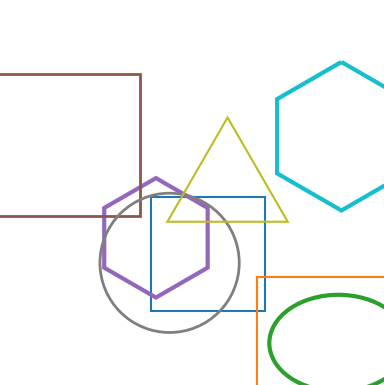[{"shape": "square", "thickness": 1.5, "radius": 0.74, "center": [0.54, 0.34]}, {"shape": "square", "thickness": 1.5, "radius": 0.86, "center": [0.839, 0.108]}, {"shape": "oval", "thickness": 3, "radius": 0.9, "center": [0.879, 0.109]}, {"shape": "hexagon", "thickness": 3, "radius": 0.78, "center": [0.405, 0.382]}, {"shape": "square", "thickness": 2, "radius": 0.92, "center": [0.179, 0.623]}, {"shape": "circle", "thickness": 2, "radius": 0.9, "center": [0.44, 0.317]}, {"shape": "triangle", "thickness": 1.5, "radius": 0.9, "center": [0.591, 0.514]}, {"shape": "hexagon", "thickness": 3, "radius": 0.96, "center": [0.887, 0.646]}]